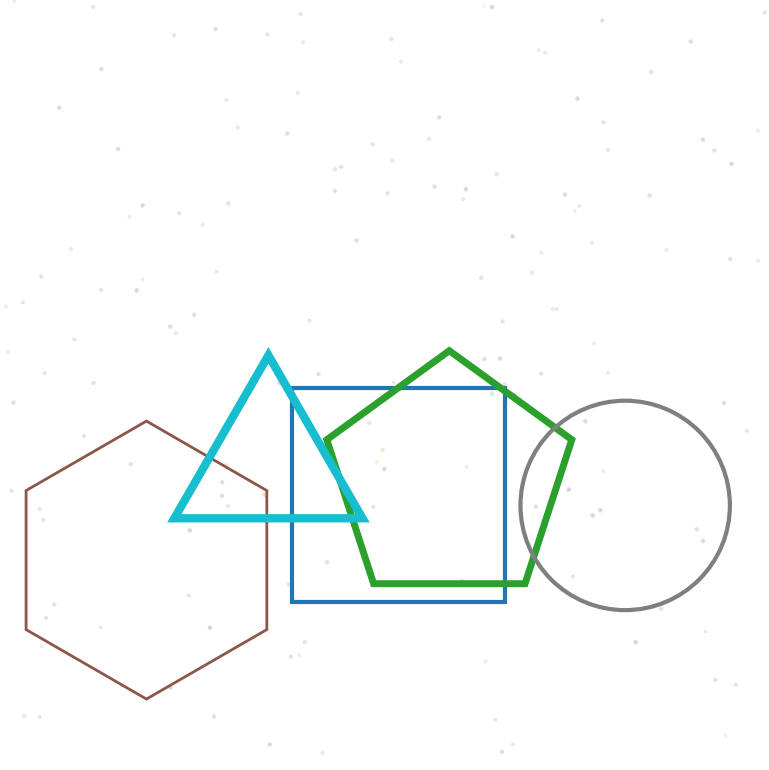[{"shape": "square", "thickness": 1.5, "radius": 0.69, "center": [0.518, 0.358]}, {"shape": "pentagon", "thickness": 2.5, "radius": 0.84, "center": [0.584, 0.377]}, {"shape": "hexagon", "thickness": 1, "radius": 0.9, "center": [0.19, 0.273]}, {"shape": "circle", "thickness": 1.5, "radius": 0.68, "center": [0.812, 0.344]}, {"shape": "triangle", "thickness": 3, "radius": 0.71, "center": [0.349, 0.397]}]